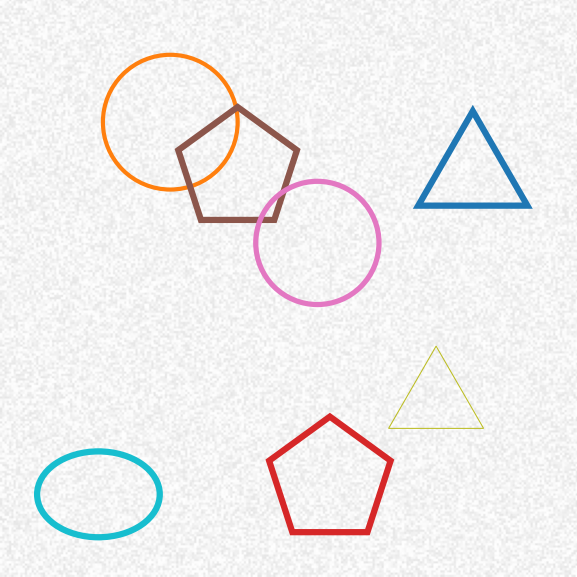[{"shape": "triangle", "thickness": 3, "radius": 0.55, "center": [0.819, 0.698]}, {"shape": "circle", "thickness": 2, "radius": 0.58, "center": [0.295, 0.788]}, {"shape": "pentagon", "thickness": 3, "radius": 0.55, "center": [0.571, 0.167]}, {"shape": "pentagon", "thickness": 3, "radius": 0.54, "center": [0.411, 0.706]}, {"shape": "circle", "thickness": 2.5, "radius": 0.53, "center": [0.55, 0.578]}, {"shape": "triangle", "thickness": 0.5, "radius": 0.47, "center": [0.755, 0.305]}, {"shape": "oval", "thickness": 3, "radius": 0.53, "center": [0.17, 0.143]}]